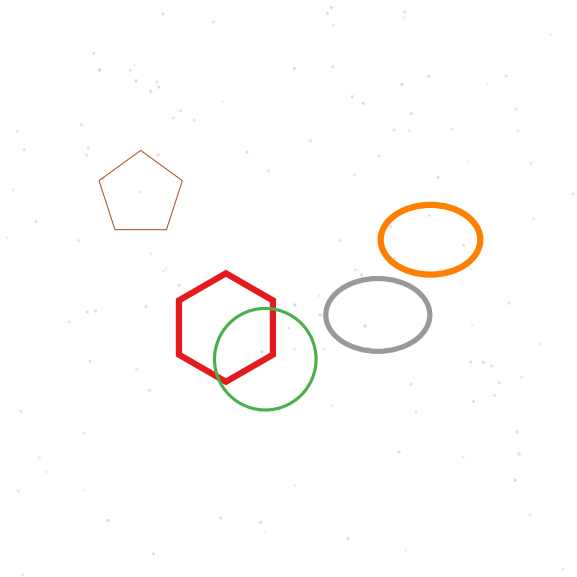[{"shape": "hexagon", "thickness": 3, "radius": 0.47, "center": [0.391, 0.432]}, {"shape": "circle", "thickness": 1.5, "radius": 0.44, "center": [0.459, 0.377]}, {"shape": "oval", "thickness": 3, "radius": 0.43, "center": [0.745, 0.584]}, {"shape": "pentagon", "thickness": 0.5, "radius": 0.38, "center": [0.244, 0.663]}, {"shape": "oval", "thickness": 2.5, "radius": 0.45, "center": [0.654, 0.454]}]